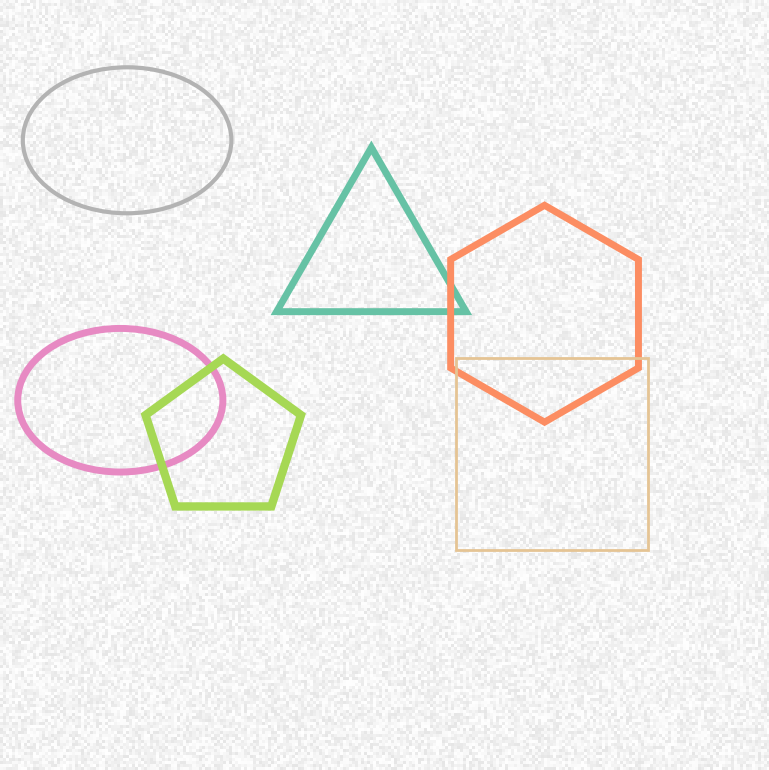[{"shape": "triangle", "thickness": 2.5, "radius": 0.71, "center": [0.482, 0.666]}, {"shape": "hexagon", "thickness": 2.5, "radius": 0.7, "center": [0.707, 0.593]}, {"shape": "oval", "thickness": 2.5, "radius": 0.67, "center": [0.156, 0.48]}, {"shape": "pentagon", "thickness": 3, "radius": 0.53, "center": [0.29, 0.428]}, {"shape": "square", "thickness": 1, "radius": 0.62, "center": [0.717, 0.41]}, {"shape": "oval", "thickness": 1.5, "radius": 0.68, "center": [0.165, 0.818]}]